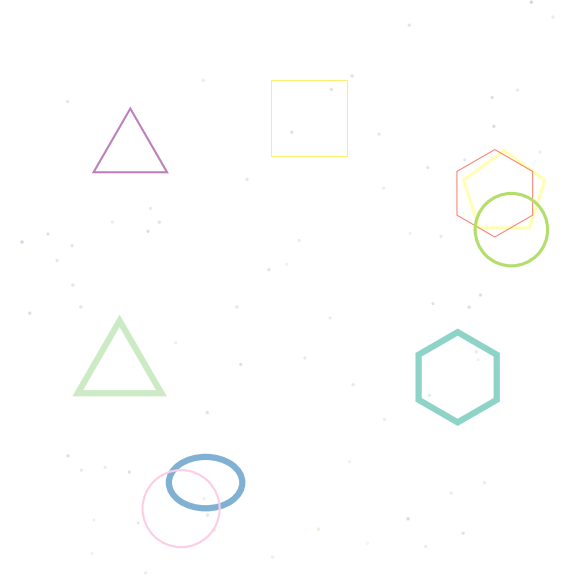[{"shape": "hexagon", "thickness": 3, "radius": 0.39, "center": [0.793, 0.346]}, {"shape": "pentagon", "thickness": 1.5, "radius": 0.37, "center": [0.873, 0.664]}, {"shape": "hexagon", "thickness": 0.5, "radius": 0.38, "center": [0.857, 0.664]}, {"shape": "oval", "thickness": 3, "radius": 0.32, "center": [0.356, 0.163]}, {"shape": "circle", "thickness": 1.5, "radius": 0.31, "center": [0.886, 0.601]}, {"shape": "circle", "thickness": 1, "radius": 0.33, "center": [0.314, 0.118]}, {"shape": "triangle", "thickness": 1, "radius": 0.37, "center": [0.226, 0.738]}, {"shape": "triangle", "thickness": 3, "radius": 0.42, "center": [0.207, 0.36]}, {"shape": "square", "thickness": 0.5, "radius": 0.33, "center": [0.536, 0.795]}]